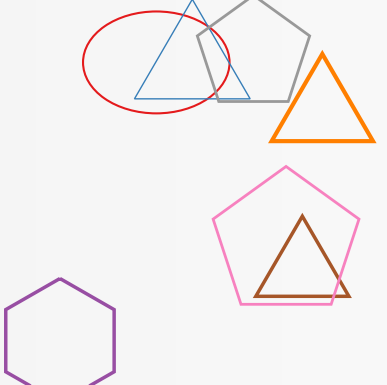[{"shape": "oval", "thickness": 1.5, "radius": 0.95, "center": [0.403, 0.838]}, {"shape": "triangle", "thickness": 1, "radius": 0.86, "center": [0.496, 0.829]}, {"shape": "hexagon", "thickness": 2.5, "radius": 0.81, "center": [0.155, 0.115]}, {"shape": "triangle", "thickness": 3, "radius": 0.75, "center": [0.832, 0.709]}, {"shape": "triangle", "thickness": 2.5, "radius": 0.69, "center": [0.78, 0.3]}, {"shape": "pentagon", "thickness": 2, "radius": 0.99, "center": [0.738, 0.37]}, {"shape": "pentagon", "thickness": 2, "radius": 0.76, "center": [0.654, 0.86]}]